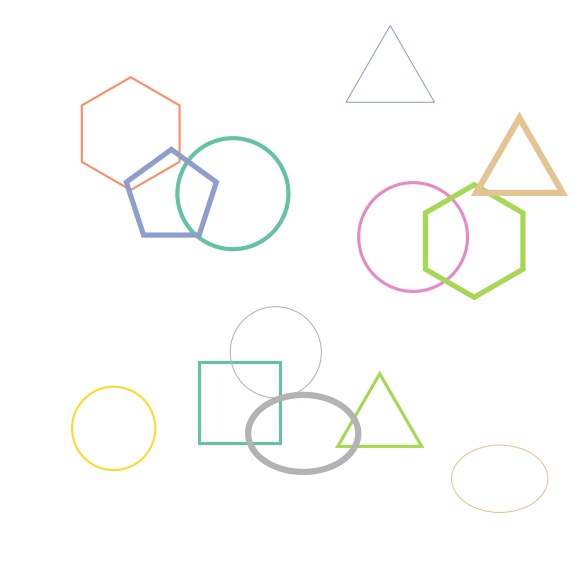[{"shape": "circle", "thickness": 2, "radius": 0.48, "center": [0.403, 0.664]}, {"shape": "square", "thickness": 1.5, "radius": 0.35, "center": [0.415, 0.301]}, {"shape": "hexagon", "thickness": 1, "radius": 0.49, "center": [0.226, 0.768]}, {"shape": "pentagon", "thickness": 2.5, "radius": 0.41, "center": [0.297, 0.658]}, {"shape": "triangle", "thickness": 0.5, "radius": 0.44, "center": [0.676, 0.866]}, {"shape": "circle", "thickness": 1.5, "radius": 0.47, "center": [0.715, 0.589]}, {"shape": "hexagon", "thickness": 2.5, "radius": 0.49, "center": [0.821, 0.582]}, {"shape": "triangle", "thickness": 1.5, "radius": 0.42, "center": [0.658, 0.268]}, {"shape": "circle", "thickness": 1, "radius": 0.36, "center": [0.197, 0.257]}, {"shape": "triangle", "thickness": 3, "radius": 0.43, "center": [0.899, 0.708]}, {"shape": "oval", "thickness": 0.5, "radius": 0.42, "center": [0.865, 0.17]}, {"shape": "circle", "thickness": 0.5, "radius": 0.39, "center": [0.478, 0.389]}, {"shape": "oval", "thickness": 3, "radius": 0.48, "center": [0.525, 0.249]}]